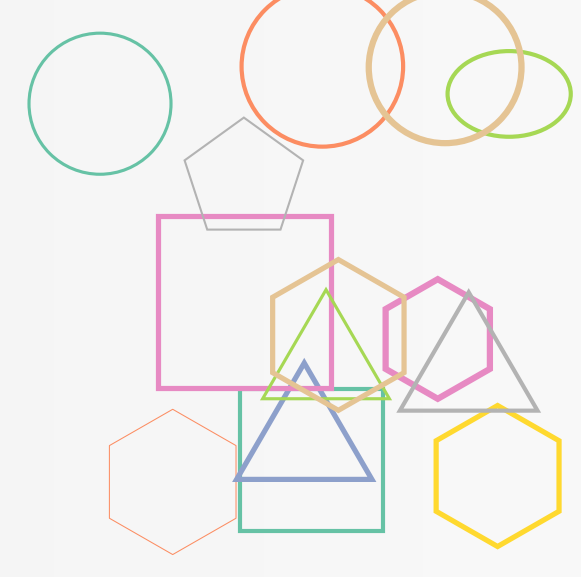[{"shape": "square", "thickness": 2, "radius": 0.61, "center": [0.536, 0.203]}, {"shape": "circle", "thickness": 1.5, "radius": 0.61, "center": [0.172, 0.82]}, {"shape": "hexagon", "thickness": 0.5, "radius": 0.63, "center": [0.297, 0.165]}, {"shape": "circle", "thickness": 2, "radius": 0.69, "center": [0.555, 0.884]}, {"shape": "triangle", "thickness": 2.5, "radius": 0.67, "center": [0.523, 0.236]}, {"shape": "hexagon", "thickness": 3, "radius": 0.52, "center": [0.753, 0.412]}, {"shape": "square", "thickness": 2.5, "radius": 0.74, "center": [0.42, 0.477]}, {"shape": "triangle", "thickness": 1.5, "radius": 0.63, "center": [0.561, 0.372]}, {"shape": "oval", "thickness": 2, "radius": 0.53, "center": [0.876, 0.836]}, {"shape": "hexagon", "thickness": 2.5, "radius": 0.61, "center": [0.856, 0.175]}, {"shape": "hexagon", "thickness": 2.5, "radius": 0.65, "center": [0.582, 0.419]}, {"shape": "circle", "thickness": 3, "radius": 0.66, "center": [0.766, 0.883]}, {"shape": "triangle", "thickness": 2, "radius": 0.68, "center": [0.806, 0.356]}, {"shape": "pentagon", "thickness": 1, "radius": 0.54, "center": [0.42, 0.688]}]